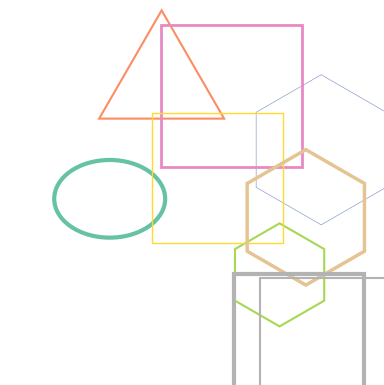[{"shape": "oval", "thickness": 3, "radius": 0.72, "center": [0.285, 0.484]}, {"shape": "triangle", "thickness": 1.5, "radius": 0.94, "center": [0.42, 0.786]}, {"shape": "hexagon", "thickness": 0.5, "radius": 0.97, "center": [0.834, 0.611]}, {"shape": "square", "thickness": 2, "radius": 0.92, "center": [0.601, 0.751]}, {"shape": "hexagon", "thickness": 1.5, "radius": 0.67, "center": [0.726, 0.286]}, {"shape": "square", "thickness": 1, "radius": 0.85, "center": [0.565, 0.538]}, {"shape": "hexagon", "thickness": 2.5, "radius": 0.88, "center": [0.794, 0.435]}, {"shape": "square", "thickness": 3, "radius": 0.84, "center": [0.777, 0.119]}, {"shape": "square", "thickness": 1.5, "radius": 0.88, "center": [0.851, 0.101]}]